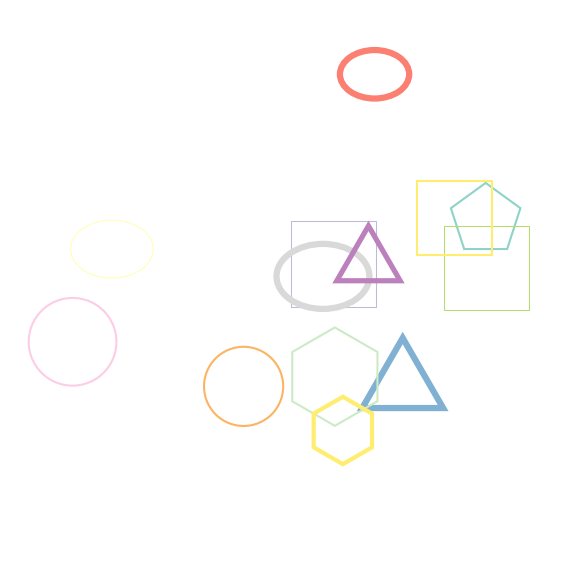[{"shape": "pentagon", "thickness": 1, "radius": 0.32, "center": [0.841, 0.619]}, {"shape": "oval", "thickness": 0.5, "radius": 0.36, "center": [0.194, 0.568]}, {"shape": "square", "thickness": 0.5, "radius": 0.37, "center": [0.578, 0.542]}, {"shape": "oval", "thickness": 3, "radius": 0.3, "center": [0.649, 0.871]}, {"shape": "triangle", "thickness": 3, "radius": 0.4, "center": [0.697, 0.333]}, {"shape": "circle", "thickness": 1, "radius": 0.34, "center": [0.422, 0.33]}, {"shape": "square", "thickness": 0.5, "radius": 0.37, "center": [0.843, 0.535]}, {"shape": "circle", "thickness": 1, "radius": 0.38, "center": [0.126, 0.407]}, {"shape": "oval", "thickness": 3, "radius": 0.4, "center": [0.559, 0.521]}, {"shape": "triangle", "thickness": 2.5, "radius": 0.32, "center": [0.638, 0.545]}, {"shape": "hexagon", "thickness": 1, "radius": 0.43, "center": [0.58, 0.347]}, {"shape": "hexagon", "thickness": 2, "radius": 0.29, "center": [0.594, 0.254]}, {"shape": "square", "thickness": 1, "radius": 0.32, "center": [0.787, 0.622]}]